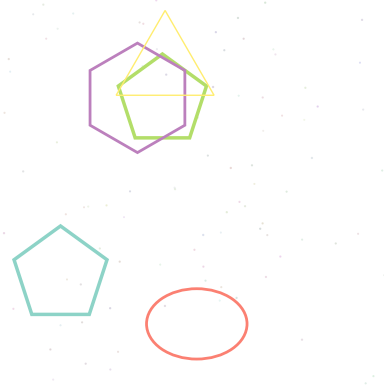[{"shape": "pentagon", "thickness": 2.5, "radius": 0.63, "center": [0.157, 0.286]}, {"shape": "oval", "thickness": 2, "radius": 0.65, "center": [0.511, 0.159]}, {"shape": "pentagon", "thickness": 2.5, "radius": 0.6, "center": [0.422, 0.739]}, {"shape": "hexagon", "thickness": 2, "radius": 0.71, "center": [0.357, 0.746]}, {"shape": "triangle", "thickness": 1, "radius": 0.73, "center": [0.429, 0.826]}]